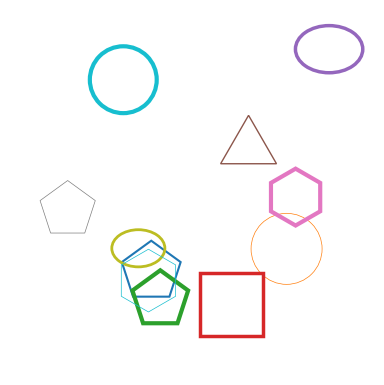[{"shape": "pentagon", "thickness": 1.5, "radius": 0.4, "center": [0.393, 0.294]}, {"shape": "circle", "thickness": 0.5, "radius": 0.46, "center": [0.744, 0.354]}, {"shape": "pentagon", "thickness": 3, "radius": 0.38, "center": [0.416, 0.222]}, {"shape": "square", "thickness": 2.5, "radius": 0.41, "center": [0.602, 0.209]}, {"shape": "oval", "thickness": 2.5, "radius": 0.44, "center": [0.855, 0.872]}, {"shape": "triangle", "thickness": 1, "radius": 0.42, "center": [0.646, 0.617]}, {"shape": "hexagon", "thickness": 3, "radius": 0.37, "center": [0.768, 0.488]}, {"shape": "pentagon", "thickness": 0.5, "radius": 0.38, "center": [0.176, 0.456]}, {"shape": "oval", "thickness": 2, "radius": 0.34, "center": [0.359, 0.355]}, {"shape": "hexagon", "thickness": 0.5, "radius": 0.41, "center": [0.386, 0.271]}, {"shape": "circle", "thickness": 3, "radius": 0.43, "center": [0.32, 0.793]}]